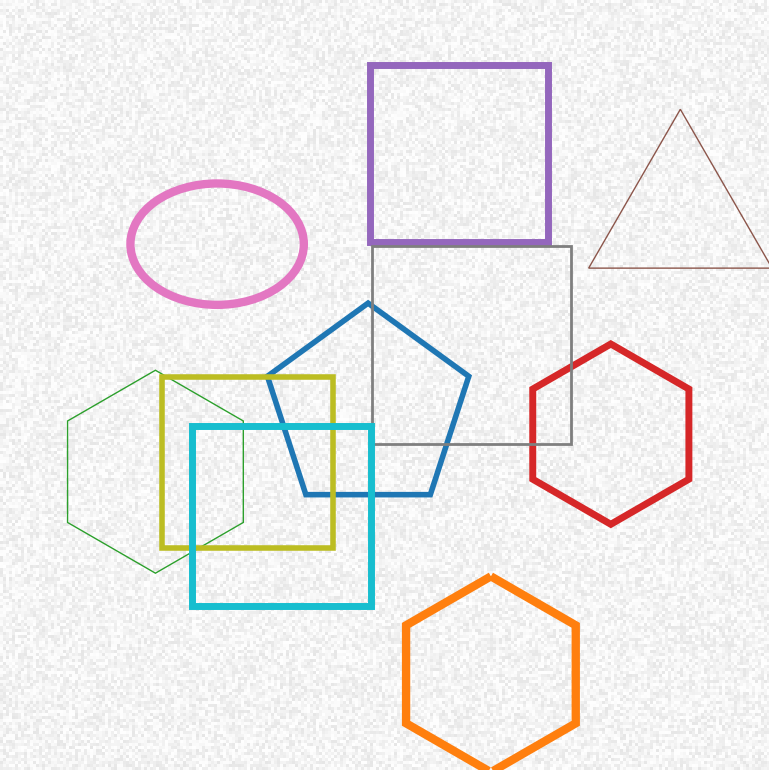[{"shape": "pentagon", "thickness": 2, "radius": 0.69, "center": [0.478, 0.469]}, {"shape": "hexagon", "thickness": 3, "radius": 0.64, "center": [0.638, 0.124]}, {"shape": "hexagon", "thickness": 0.5, "radius": 0.66, "center": [0.202, 0.387]}, {"shape": "hexagon", "thickness": 2.5, "radius": 0.59, "center": [0.793, 0.436]}, {"shape": "square", "thickness": 2.5, "radius": 0.58, "center": [0.596, 0.8]}, {"shape": "triangle", "thickness": 0.5, "radius": 0.69, "center": [0.884, 0.721]}, {"shape": "oval", "thickness": 3, "radius": 0.56, "center": [0.282, 0.683]}, {"shape": "square", "thickness": 1, "radius": 0.64, "center": [0.612, 0.552]}, {"shape": "square", "thickness": 2, "radius": 0.56, "center": [0.321, 0.399]}, {"shape": "square", "thickness": 2.5, "radius": 0.58, "center": [0.365, 0.33]}]